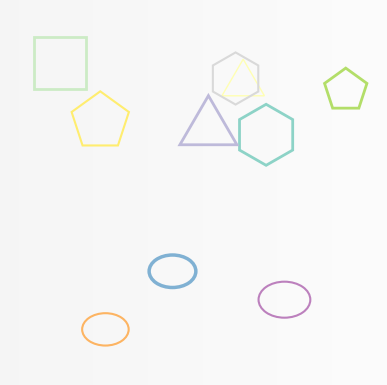[{"shape": "hexagon", "thickness": 2, "radius": 0.4, "center": [0.687, 0.65]}, {"shape": "triangle", "thickness": 1, "radius": 0.32, "center": [0.628, 0.783]}, {"shape": "triangle", "thickness": 2, "radius": 0.43, "center": [0.538, 0.667]}, {"shape": "oval", "thickness": 2.5, "radius": 0.3, "center": [0.445, 0.295]}, {"shape": "oval", "thickness": 1.5, "radius": 0.3, "center": [0.272, 0.144]}, {"shape": "pentagon", "thickness": 2, "radius": 0.29, "center": [0.892, 0.766]}, {"shape": "hexagon", "thickness": 1.5, "radius": 0.34, "center": [0.608, 0.796]}, {"shape": "oval", "thickness": 1.5, "radius": 0.33, "center": [0.734, 0.222]}, {"shape": "square", "thickness": 2, "radius": 0.34, "center": [0.154, 0.836]}, {"shape": "pentagon", "thickness": 1.5, "radius": 0.39, "center": [0.259, 0.685]}]